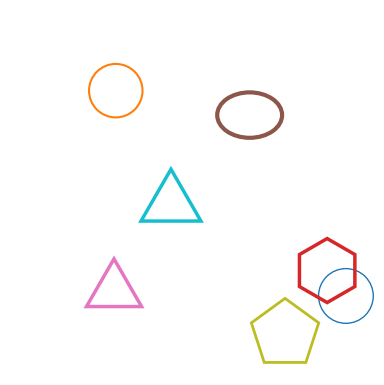[{"shape": "circle", "thickness": 1, "radius": 0.36, "center": [0.898, 0.231]}, {"shape": "circle", "thickness": 1.5, "radius": 0.35, "center": [0.301, 0.765]}, {"shape": "hexagon", "thickness": 2.5, "radius": 0.42, "center": [0.85, 0.297]}, {"shape": "oval", "thickness": 3, "radius": 0.42, "center": [0.648, 0.701]}, {"shape": "triangle", "thickness": 2.5, "radius": 0.41, "center": [0.296, 0.245]}, {"shape": "pentagon", "thickness": 2, "radius": 0.46, "center": [0.74, 0.133]}, {"shape": "triangle", "thickness": 2.5, "radius": 0.45, "center": [0.444, 0.471]}]